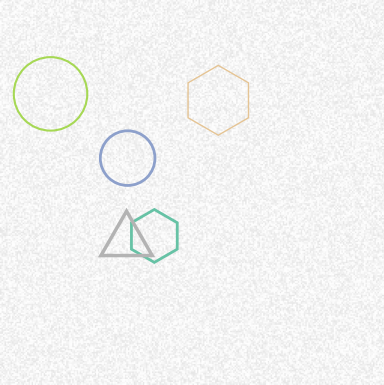[{"shape": "hexagon", "thickness": 2, "radius": 0.34, "center": [0.401, 0.387]}, {"shape": "circle", "thickness": 2, "radius": 0.35, "center": [0.331, 0.589]}, {"shape": "circle", "thickness": 1.5, "radius": 0.48, "center": [0.131, 0.756]}, {"shape": "hexagon", "thickness": 1, "radius": 0.45, "center": [0.567, 0.739]}, {"shape": "triangle", "thickness": 2.5, "radius": 0.38, "center": [0.329, 0.375]}]